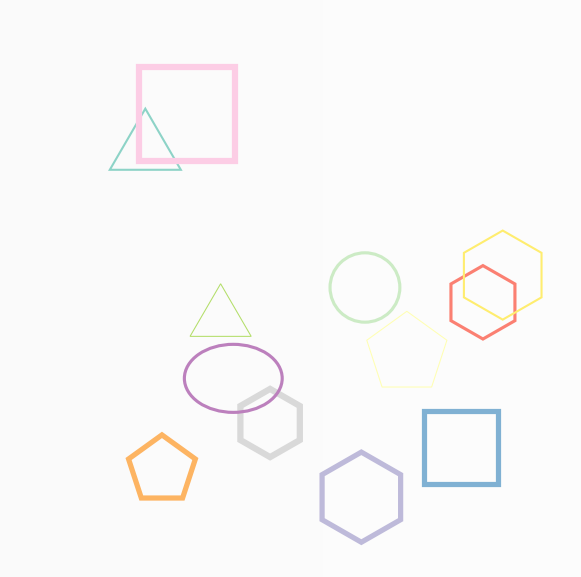[{"shape": "triangle", "thickness": 1, "radius": 0.35, "center": [0.25, 0.74]}, {"shape": "pentagon", "thickness": 0.5, "radius": 0.36, "center": [0.7, 0.388]}, {"shape": "hexagon", "thickness": 2.5, "radius": 0.39, "center": [0.622, 0.138]}, {"shape": "hexagon", "thickness": 1.5, "radius": 0.32, "center": [0.831, 0.476]}, {"shape": "square", "thickness": 2.5, "radius": 0.32, "center": [0.794, 0.224]}, {"shape": "pentagon", "thickness": 2.5, "radius": 0.3, "center": [0.279, 0.186]}, {"shape": "triangle", "thickness": 0.5, "radius": 0.3, "center": [0.38, 0.447]}, {"shape": "square", "thickness": 3, "radius": 0.41, "center": [0.322, 0.802]}, {"shape": "hexagon", "thickness": 3, "radius": 0.3, "center": [0.465, 0.267]}, {"shape": "oval", "thickness": 1.5, "radius": 0.42, "center": [0.401, 0.344]}, {"shape": "circle", "thickness": 1.5, "radius": 0.3, "center": [0.628, 0.501]}, {"shape": "hexagon", "thickness": 1, "radius": 0.39, "center": [0.865, 0.523]}]